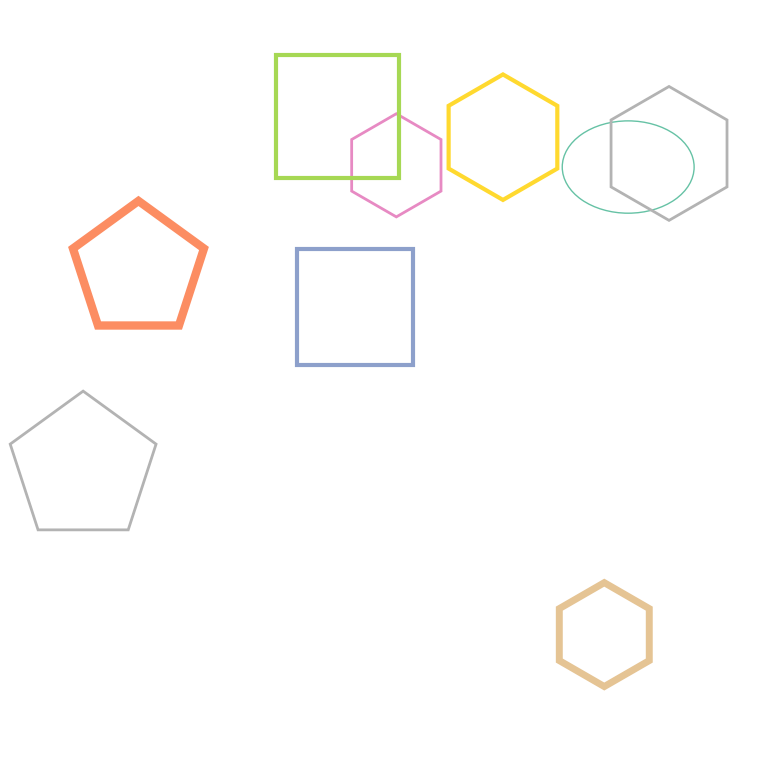[{"shape": "oval", "thickness": 0.5, "radius": 0.43, "center": [0.816, 0.783]}, {"shape": "pentagon", "thickness": 3, "radius": 0.45, "center": [0.18, 0.65]}, {"shape": "square", "thickness": 1.5, "radius": 0.38, "center": [0.461, 0.601]}, {"shape": "hexagon", "thickness": 1, "radius": 0.33, "center": [0.515, 0.785]}, {"shape": "square", "thickness": 1.5, "radius": 0.4, "center": [0.439, 0.849]}, {"shape": "hexagon", "thickness": 1.5, "radius": 0.41, "center": [0.653, 0.822]}, {"shape": "hexagon", "thickness": 2.5, "radius": 0.34, "center": [0.785, 0.176]}, {"shape": "hexagon", "thickness": 1, "radius": 0.43, "center": [0.869, 0.801]}, {"shape": "pentagon", "thickness": 1, "radius": 0.5, "center": [0.108, 0.392]}]